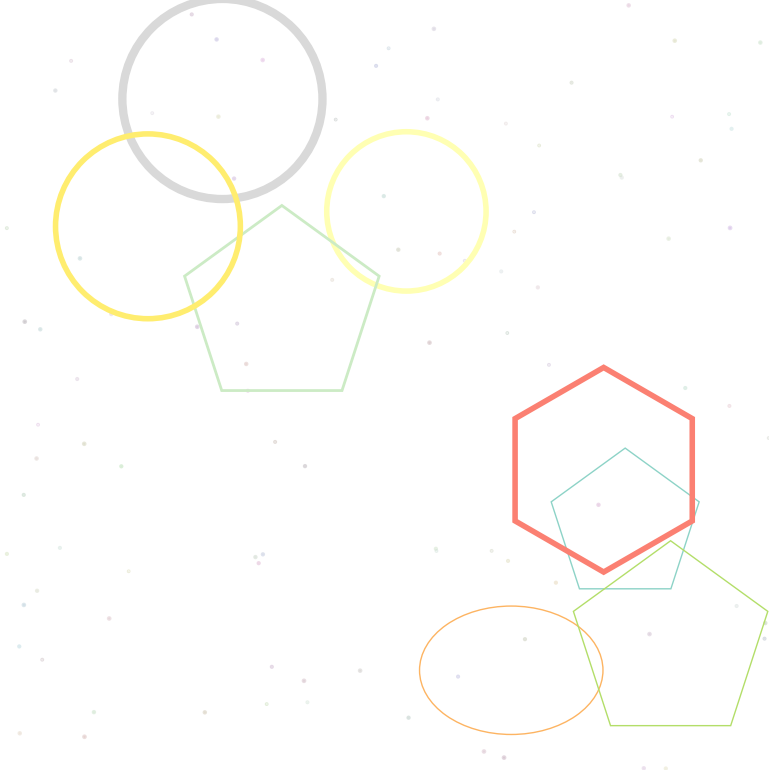[{"shape": "pentagon", "thickness": 0.5, "radius": 0.51, "center": [0.812, 0.317]}, {"shape": "circle", "thickness": 2, "radius": 0.52, "center": [0.528, 0.725]}, {"shape": "hexagon", "thickness": 2, "radius": 0.66, "center": [0.784, 0.39]}, {"shape": "oval", "thickness": 0.5, "radius": 0.6, "center": [0.664, 0.13]}, {"shape": "pentagon", "thickness": 0.5, "radius": 0.66, "center": [0.871, 0.165]}, {"shape": "circle", "thickness": 3, "radius": 0.65, "center": [0.289, 0.871]}, {"shape": "pentagon", "thickness": 1, "radius": 0.66, "center": [0.366, 0.6]}, {"shape": "circle", "thickness": 2, "radius": 0.6, "center": [0.192, 0.706]}]